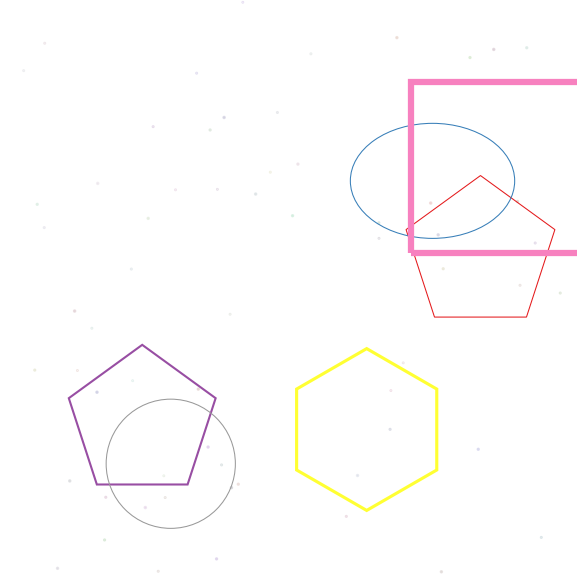[{"shape": "pentagon", "thickness": 0.5, "radius": 0.68, "center": [0.832, 0.56]}, {"shape": "oval", "thickness": 0.5, "radius": 0.71, "center": [0.749, 0.686]}, {"shape": "pentagon", "thickness": 1, "radius": 0.67, "center": [0.246, 0.268]}, {"shape": "hexagon", "thickness": 1.5, "radius": 0.7, "center": [0.635, 0.255]}, {"shape": "square", "thickness": 3, "radius": 0.74, "center": [0.861, 0.709]}, {"shape": "circle", "thickness": 0.5, "radius": 0.56, "center": [0.296, 0.196]}]